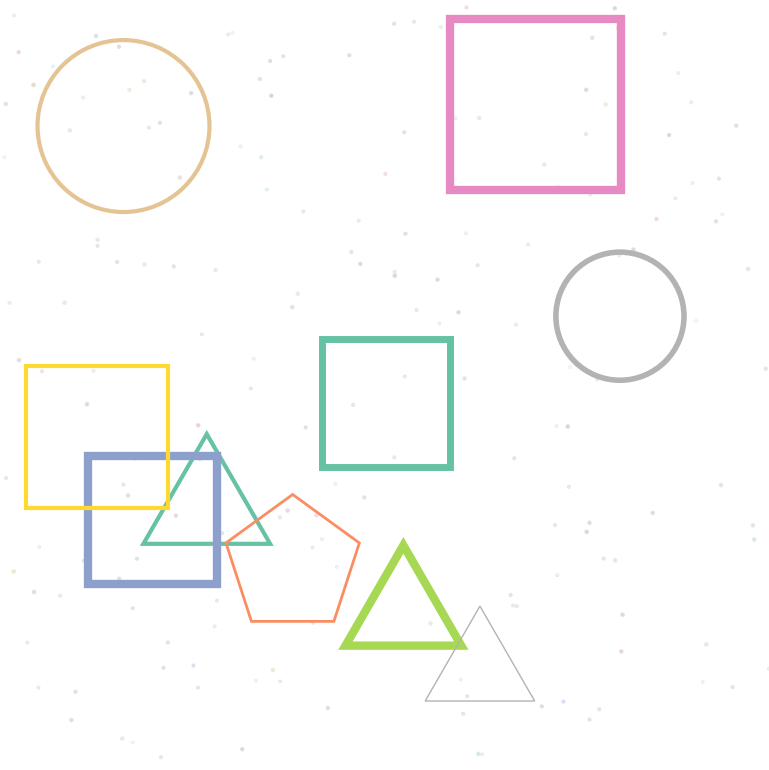[{"shape": "square", "thickness": 2.5, "radius": 0.42, "center": [0.502, 0.476]}, {"shape": "triangle", "thickness": 1.5, "radius": 0.48, "center": [0.269, 0.341]}, {"shape": "pentagon", "thickness": 1, "radius": 0.46, "center": [0.38, 0.267]}, {"shape": "square", "thickness": 3, "radius": 0.42, "center": [0.198, 0.325]}, {"shape": "square", "thickness": 3, "radius": 0.56, "center": [0.696, 0.865]}, {"shape": "triangle", "thickness": 3, "radius": 0.43, "center": [0.524, 0.205]}, {"shape": "square", "thickness": 1.5, "radius": 0.46, "center": [0.126, 0.432]}, {"shape": "circle", "thickness": 1.5, "radius": 0.56, "center": [0.16, 0.836]}, {"shape": "triangle", "thickness": 0.5, "radius": 0.41, "center": [0.623, 0.131]}, {"shape": "circle", "thickness": 2, "radius": 0.42, "center": [0.805, 0.589]}]